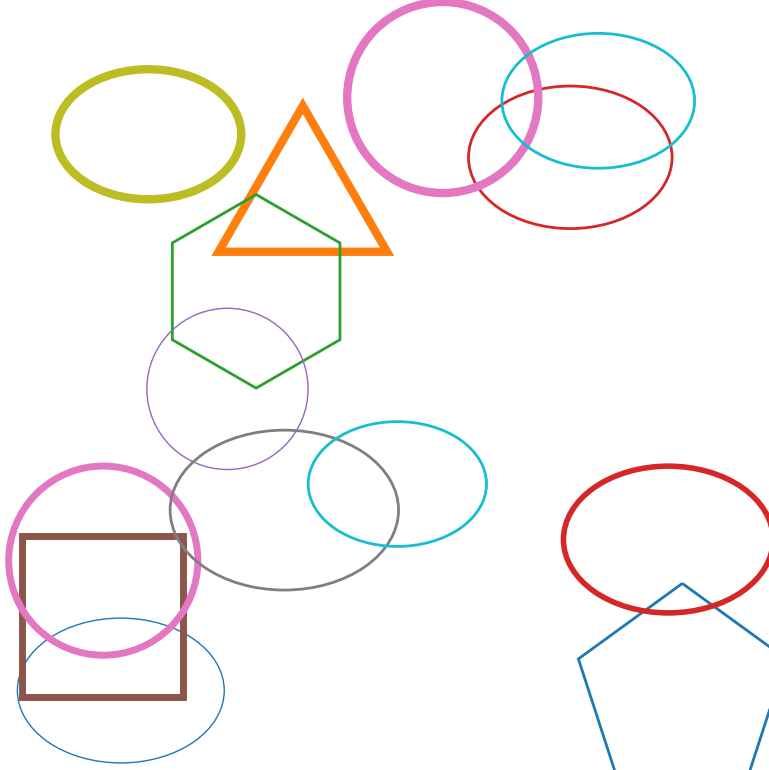[{"shape": "pentagon", "thickness": 1, "radius": 0.71, "center": [0.886, 0.1]}, {"shape": "oval", "thickness": 0.5, "radius": 0.67, "center": [0.157, 0.103]}, {"shape": "triangle", "thickness": 3, "radius": 0.63, "center": [0.393, 0.736]}, {"shape": "hexagon", "thickness": 1, "radius": 0.63, "center": [0.333, 0.622]}, {"shape": "oval", "thickness": 2, "radius": 0.68, "center": [0.868, 0.299]}, {"shape": "oval", "thickness": 1, "radius": 0.66, "center": [0.741, 0.796]}, {"shape": "circle", "thickness": 0.5, "radius": 0.52, "center": [0.295, 0.495]}, {"shape": "square", "thickness": 2.5, "radius": 0.52, "center": [0.133, 0.199]}, {"shape": "circle", "thickness": 3, "radius": 0.62, "center": [0.575, 0.873]}, {"shape": "circle", "thickness": 2.5, "radius": 0.61, "center": [0.134, 0.272]}, {"shape": "oval", "thickness": 1, "radius": 0.74, "center": [0.369, 0.338]}, {"shape": "oval", "thickness": 3, "radius": 0.6, "center": [0.193, 0.826]}, {"shape": "oval", "thickness": 1, "radius": 0.63, "center": [0.777, 0.869]}, {"shape": "oval", "thickness": 1, "radius": 0.58, "center": [0.516, 0.371]}]